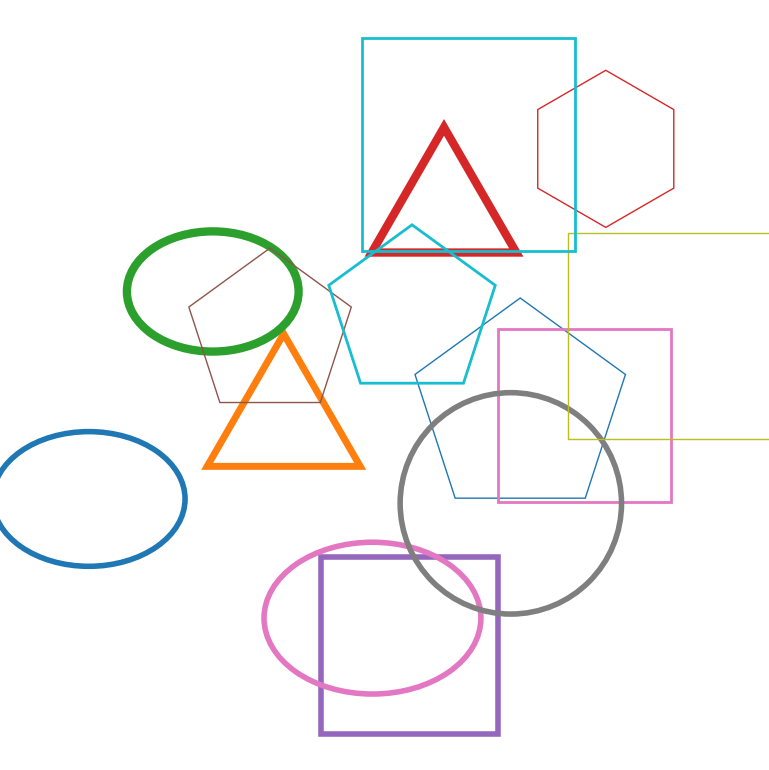[{"shape": "pentagon", "thickness": 0.5, "radius": 0.72, "center": [0.676, 0.469]}, {"shape": "oval", "thickness": 2, "radius": 0.62, "center": [0.115, 0.352]}, {"shape": "triangle", "thickness": 2.5, "radius": 0.57, "center": [0.368, 0.452]}, {"shape": "oval", "thickness": 3, "radius": 0.56, "center": [0.276, 0.621]}, {"shape": "triangle", "thickness": 3, "radius": 0.54, "center": [0.577, 0.726]}, {"shape": "hexagon", "thickness": 0.5, "radius": 0.51, "center": [0.787, 0.807]}, {"shape": "square", "thickness": 2, "radius": 0.57, "center": [0.532, 0.162]}, {"shape": "pentagon", "thickness": 0.5, "radius": 0.55, "center": [0.351, 0.567]}, {"shape": "oval", "thickness": 2, "radius": 0.7, "center": [0.484, 0.197]}, {"shape": "square", "thickness": 1, "radius": 0.56, "center": [0.759, 0.46]}, {"shape": "circle", "thickness": 2, "radius": 0.72, "center": [0.663, 0.346]}, {"shape": "square", "thickness": 0.5, "radius": 0.67, "center": [0.871, 0.564]}, {"shape": "pentagon", "thickness": 1, "radius": 0.57, "center": [0.535, 0.594]}, {"shape": "square", "thickness": 1, "radius": 0.69, "center": [0.609, 0.812]}]